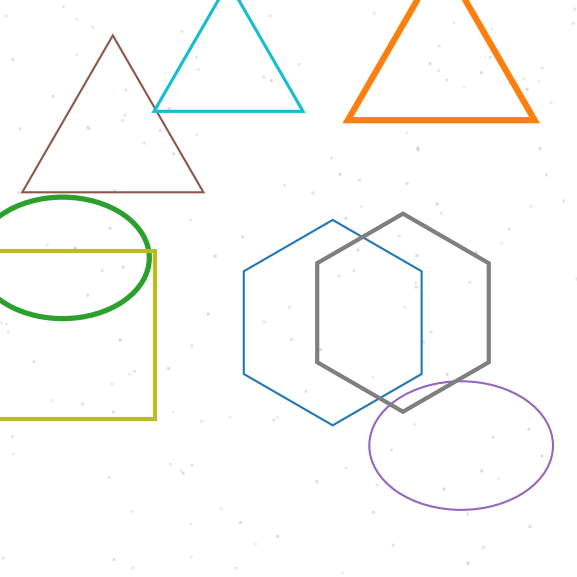[{"shape": "hexagon", "thickness": 1, "radius": 0.89, "center": [0.576, 0.44]}, {"shape": "triangle", "thickness": 3, "radius": 0.93, "center": [0.764, 0.884]}, {"shape": "oval", "thickness": 2.5, "radius": 0.75, "center": [0.108, 0.553]}, {"shape": "oval", "thickness": 1, "radius": 0.8, "center": [0.799, 0.228]}, {"shape": "triangle", "thickness": 1, "radius": 0.91, "center": [0.195, 0.757]}, {"shape": "hexagon", "thickness": 2, "radius": 0.86, "center": [0.698, 0.458]}, {"shape": "square", "thickness": 2, "radius": 0.73, "center": [0.123, 0.419]}, {"shape": "triangle", "thickness": 1.5, "radius": 0.74, "center": [0.396, 0.881]}]